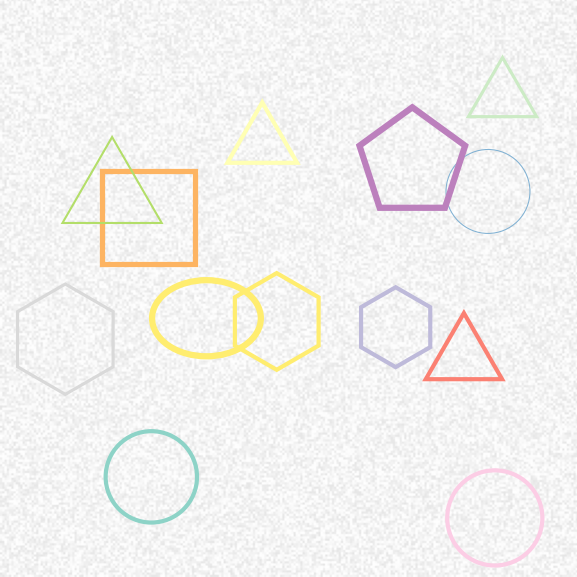[{"shape": "circle", "thickness": 2, "radius": 0.4, "center": [0.262, 0.173]}, {"shape": "triangle", "thickness": 2, "radius": 0.35, "center": [0.454, 0.752]}, {"shape": "hexagon", "thickness": 2, "radius": 0.35, "center": [0.685, 0.433]}, {"shape": "triangle", "thickness": 2, "radius": 0.38, "center": [0.803, 0.381]}, {"shape": "circle", "thickness": 0.5, "radius": 0.36, "center": [0.845, 0.668]}, {"shape": "square", "thickness": 2.5, "radius": 0.4, "center": [0.258, 0.622]}, {"shape": "triangle", "thickness": 1, "radius": 0.5, "center": [0.194, 0.663]}, {"shape": "circle", "thickness": 2, "radius": 0.41, "center": [0.857, 0.102]}, {"shape": "hexagon", "thickness": 1.5, "radius": 0.48, "center": [0.113, 0.412]}, {"shape": "pentagon", "thickness": 3, "radius": 0.48, "center": [0.714, 0.717]}, {"shape": "triangle", "thickness": 1.5, "radius": 0.34, "center": [0.87, 0.831]}, {"shape": "hexagon", "thickness": 2, "radius": 0.42, "center": [0.479, 0.442]}, {"shape": "oval", "thickness": 3, "radius": 0.47, "center": [0.357, 0.448]}]